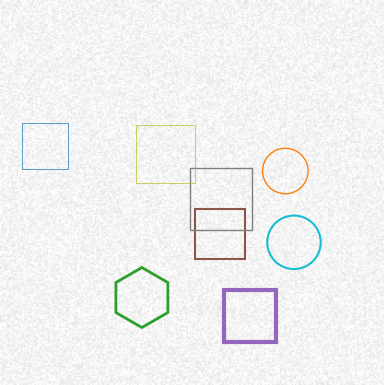[{"shape": "square", "thickness": 0.5, "radius": 0.3, "center": [0.116, 0.62]}, {"shape": "circle", "thickness": 1, "radius": 0.3, "center": [0.741, 0.556]}, {"shape": "hexagon", "thickness": 2, "radius": 0.39, "center": [0.369, 0.227]}, {"shape": "square", "thickness": 3, "radius": 0.34, "center": [0.65, 0.18]}, {"shape": "square", "thickness": 1.5, "radius": 0.32, "center": [0.571, 0.393]}, {"shape": "square", "thickness": 1, "radius": 0.4, "center": [0.574, 0.484]}, {"shape": "square", "thickness": 0.5, "radius": 0.38, "center": [0.43, 0.599]}, {"shape": "circle", "thickness": 1.5, "radius": 0.35, "center": [0.764, 0.371]}]